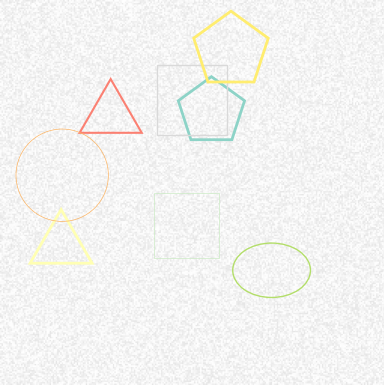[{"shape": "pentagon", "thickness": 2, "radius": 0.45, "center": [0.549, 0.71]}, {"shape": "triangle", "thickness": 2, "radius": 0.47, "center": [0.159, 0.363]}, {"shape": "triangle", "thickness": 1.5, "radius": 0.47, "center": [0.287, 0.702]}, {"shape": "circle", "thickness": 0.5, "radius": 0.6, "center": [0.161, 0.545]}, {"shape": "oval", "thickness": 1, "radius": 0.5, "center": [0.705, 0.298]}, {"shape": "square", "thickness": 1, "radius": 0.45, "center": [0.498, 0.74]}, {"shape": "square", "thickness": 0.5, "radius": 0.42, "center": [0.485, 0.413]}, {"shape": "pentagon", "thickness": 2, "radius": 0.51, "center": [0.6, 0.869]}]